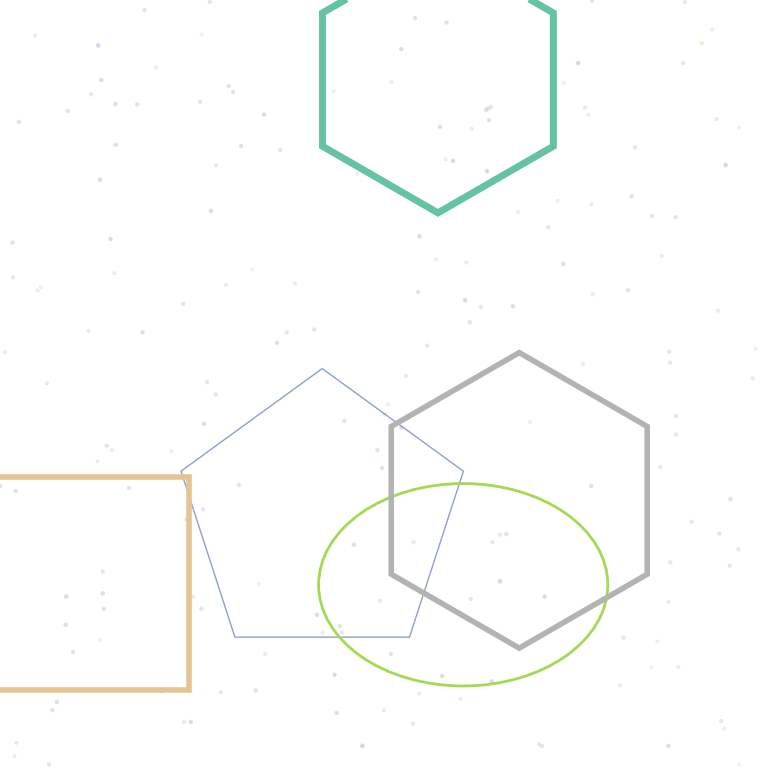[{"shape": "hexagon", "thickness": 2.5, "radius": 0.87, "center": [0.569, 0.897]}, {"shape": "pentagon", "thickness": 0.5, "radius": 0.96, "center": [0.418, 0.329]}, {"shape": "oval", "thickness": 1, "radius": 0.94, "center": [0.602, 0.241]}, {"shape": "square", "thickness": 2, "radius": 0.69, "center": [0.107, 0.242]}, {"shape": "hexagon", "thickness": 2, "radius": 0.96, "center": [0.674, 0.35]}]